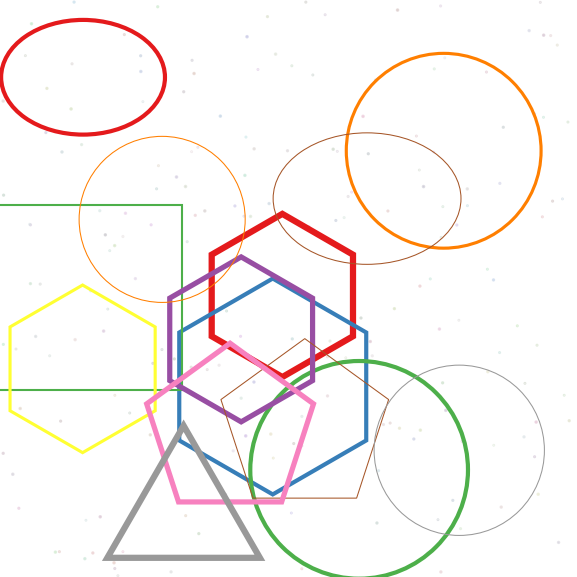[{"shape": "oval", "thickness": 2, "radius": 0.71, "center": [0.144, 0.865]}, {"shape": "hexagon", "thickness": 3, "radius": 0.71, "center": [0.489, 0.488]}, {"shape": "hexagon", "thickness": 2, "radius": 0.93, "center": [0.472, 0.33]}, {"shape": "circle", "thickness": 2, "radius": 0.94, "center": [0.622, 0.186]}, {"shape": "square", "thickness": 1, "radius": 0.8, "center": [0.154, 0.484]}, {"shape": "hexagon", "thickness": 2.5, "radius": 0.71, "center": [0.418, 0.411]}, {"shape": "circle", "thickness": 1.5, "radius": 0.84, "center": [0.768, 0.738]}, {"shape": "circle", "thickness": 0.5, "radius": 0.72, "center": [0.281, 0.619]}, {"shape": "hexagon", "thickness": 1.5, "radius": 0.73, "center": [0.143, 0.36]}, {"shape": "oval", "thickness": 0.5, "radius": 0.81, "center": [0.636, 0.655]}, {"shape": "pentagon", "thickness": 0.5, "radius": 0.76, "center": [0.528, 0.26]}, {"shape": "pentagon", "thickness": 2.5, "radius": 0.76, "center": [0.398, 0.253]}, {"shape": "triangle", "thickness": 3, "radius": 0.76, "center": [0.318, 0.109]}, {"shape": "circle", "thickness": 0.5, "radius": 0.74, "center": [0.795, 0.219]}]